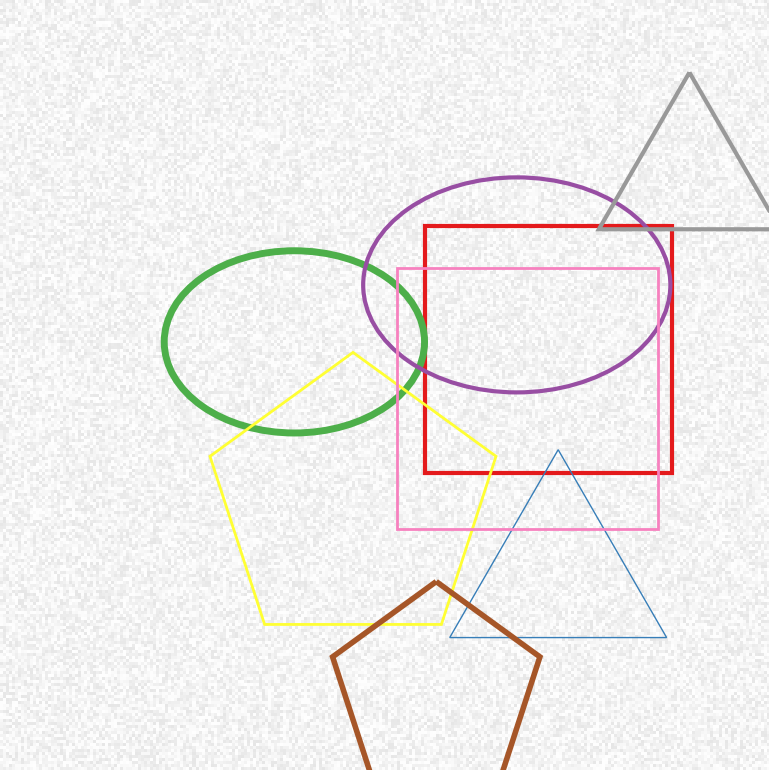[{"shape": "square", "thickness": 1.5, "radius": 0.8, "center": [0.712, 0.546]}, {"shape": "triangle", "thickness": 0.5, "radius": 0.81, "center": [0.725, 0.253]}, {"shape": "oval", "thickness": 2.5, "radius": 0.85, "center": [0.382, 0.556]}, {"shape": "oval", "thickness": 1.5, "radius": 1.0, "center": [0.671, 0.63]}, {"shape": "pentagon", "thickness": 1, "radius": 0.98, "center": [0.458, 0.347]}, {"shape": "pentagon", "thickness": 2, "radius": 0.71, "center": [0.567, 0.103]}, {"shape": "square", "thickness": 1, "radius": 0.85, "center": [0.685, 0.482]}, {"shape": "triangle", "thickness": 1.5, "radius": 0.68, "center": [0.895, 0.77]}]